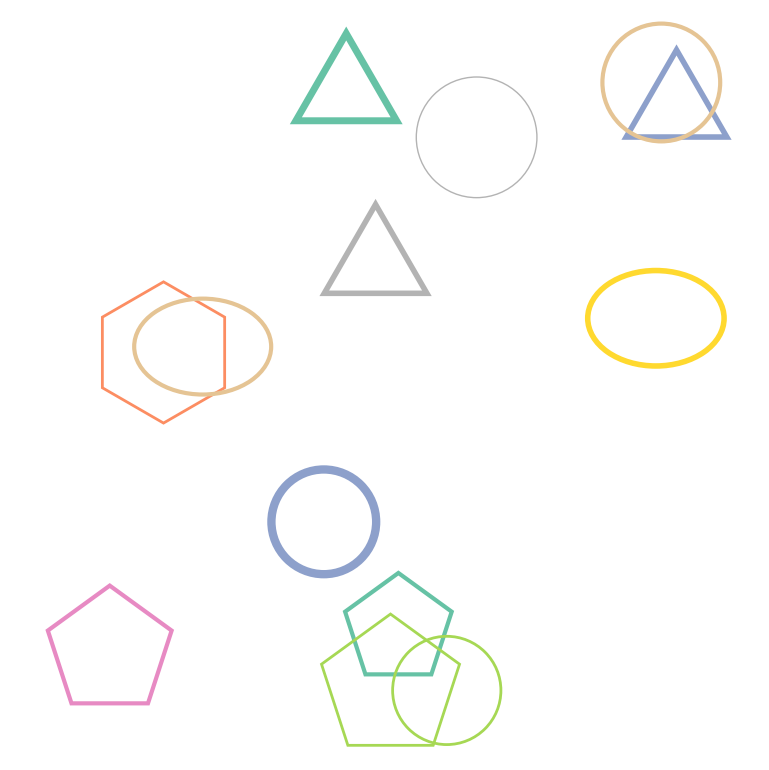[{"shape": "triangle", "thickness": 2.5, "radius": 0.38, "center": [0.45, 0.881]}, {"shape": "pentagon", "thickness": 1.5, "radius": 0.36, "center": [0.517, 0.183]}, {"shape": "hexagon", "thickness": 1, "radius": 0.46, "center": [0.212, 0.542]}, {"shape": "triangle", "thickness": 2, "radius": 0.38, "center": [0.879, 0.86]}, {"shape": "circle", "thickness": 3, "radius": 0.34, "center": [0.421, 0.322]}, {"shape": "pentagon", "thickness": 1.5, "radius": 0.42, "center": [0.143, 0.155]}, {"shape": "pentagon", "thickness": 1, "radius": 0.47, "center": [0.507, 0.108]}, {"shape": "circle", "thickness": 1, "radius": 0.35, "center": [0.58, 0.103]}, {"shape": "oval", "thickness": 2, "radius": 0.44, "center": [0.852, 0.587]}, {"shape": "oval", "thickness": 1.5, "radius": 0.44, "center": [0.263, 0.55]}, {"shape": "circle", "thickness": 1.5, "radius": 0.38, "center": [0.859, 0.893]}, {"shape": "triangle", "thickness": 2, "radius": 0.38, "center": [0.488, 0.658]}, {"shape": "circle", "thickness": 0.5, "radius": 0.39, "center": [0.619, 0.822]}]